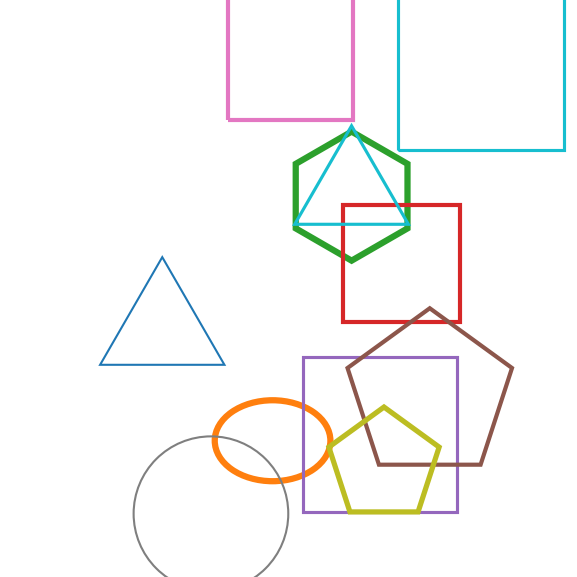[{"shape": "triangle", "thickness": 1, "radius": 0.62, "center": [0.281, 0.43]}, {"shape": "oval", "thickness": 3, "radius": 0.5, "center": [0.472, 0.236]}, {"shape": "hexagon", "thickness": 3, "radius": 0.56, "center": [0.609, 0.66]}, {"shape": "square", "thickness": 2, "radius": 0.51, "center": [0.696, 0.543]}, {"shape": "square", "thickness": 1.5, "radius": 0.67, "center": [0.658, 0.247]}, {"shape": "pentagon", "thickness": 2, "radius": 0.75, "center": [0.744, 0.316]}, {"shape": "square", "thickness": 2, "radius": 0.54, "center": [0.503, 0.899]}, {"shape": "circle", "thickness": 1, "radius": 0.67, "center": [0.365, 0.11]}, {"shape": "pentagon", "thickness": 2.5, "radius": 0.5, "center": [0.665, 0.194]}, {"shape": "triangle", "thickness": 1.5, "radius": 0.57, "center": [0.609, 0.668]}, {"shape": "square", "thickness": 1.5, "radius": 0.72, "center": [0.833, 0.883]}]